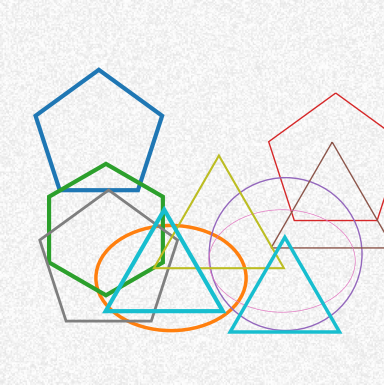[{"shape": "pentagon", "thickness": 3, "radius": 0.86, "center": [0.257, 0.646]}, {"shape": "oval", "thickness": 2.5, "radius": 0.98, "center": [0.444, 0.278]}, {"shape": "hexagon", "thickness": 3, "radius": 0.85, "center": [0.275, 0.404]}, {"shape": "pentagon", "thickness": 1, "radius": 0.92, "center": [0.872, 0.575]}, {"shape": "circle", "thickness": 1, "radius": 0.99, "center": [0.742, 0.34]}, {"shape": "triangle", "thickness": 1, "radius": 0.92, "center": [0.863, 0.448]}, {"shape": "oval", "thickness": 0.5, "radius": 0.95, "center": [0.733, 0.322]}, {"shape": "pentagon", "thickness": 2, "radius": 0.94, "center": [0.282, 0.318]}, {"shape": "triangle", "thickness": 1.5, "radius": 0.97, "center": [0.569, 0.401]}, {"shape": "triangle", "thickness": 3, "radius": 0.88, "center": [0.427, 0.28]}, {"shape": "triangle", "thickness": 2.5, "radius": 0.82, "center": [0.74, 0.22]}]